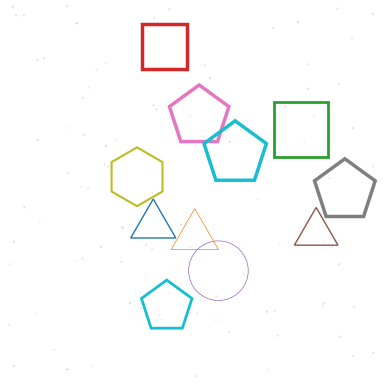[{"shape": "triangle", "thickness": 1, "radius": 0.34, "center": [0.398, 0.416]}, {"shape": "triangle", "thickness": 0.5, "radius": 0.36, "center": [0.506, 0.387]}, {"shape": "square", "thickness": 2, "radius": 0.35, "center": [0.782, 0.663]}, {"shape": "square", "thickness": 2.5, "radius": 0.29, "center": [0.427, 0.878]}, {"shape": "circle", "thickness": 0.5, "radius": 0.39, "center": [0.567, 0.297]}, {"shape": "triangle", "thickness": 1, "radius": 0.33, "center": [0.821, 0.396]}, {"shape": "pentagon", "thickness": 2.5, "radius": 0.41, "center": [0.517, 0.698]}, {"shape": "pentagon", "thickness": 2.5, "radius": 0.41, "center": [0.896, 0.505]}, {"shape": "hexagon", "thickness": 1.5, "radius": 0.38, "center": [0.356, 0.541]}, {"shape": "pentagon", "thickness": 2, "radius": 0.35, "center": [0.433, 0.203]}, {"shape": "pentagon", "thickness": 2.5, "radius": 0.43, "center": [0.611, 0.601]}]